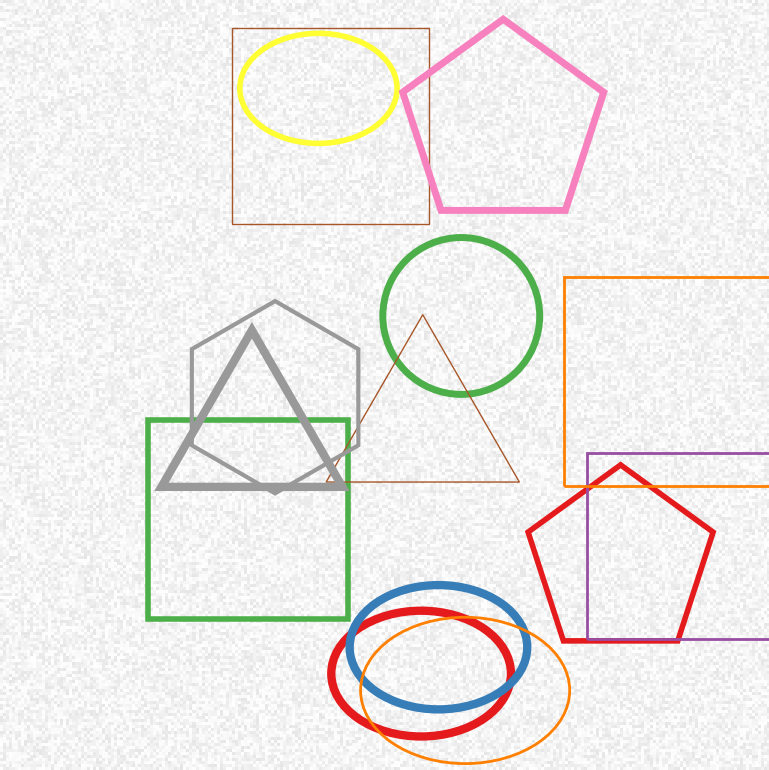[{"shape": "pentagon", "thickness": 2, "radius": 0.63, "center": [0.806, 0.27]}, {"shape": "oval", "thickness": 3, "radius": 0.58, "center": [0.547, 0.125]}, {"shape": "oval", "thickness": 3, "radius": 0.58, "center": [0.569, 0.159]}, {"shape": "circle", "thickness": 2.5, "radius": 0.51, "center": [0.599, 0.59]}, {"shape": "square", "thickness": 2, "radius": 0.65, "center": [0.322, 0.325]}, {"shape": "square", "thickness": 1, "radius": 0.6, "center": [0.883, 0.291]}, {"shape": "square", "thickness": 1, "radius": 0.68, "center": [0.868, 0.505]}, {"shape": "oval", "thickness": 1, "radius": 0.68, "center": [0.604, 0.103]}, {"shape": "oval", "thickness": 2, "radius": 0.51, "center": [0.414, 0.885]}, {"shape": "square", "thickness": 0.5, "radius": 0.64, "center": [0.43, 0.836]}, {"shape": "triangle", "thickness": 0.5, "radius": 0.72, "center": [0.549, 0.446]}, {"shape": "pentagon", "thickness": 2.5, "radius": 0.69, "center": [0.654, 0.838]}, {"shape": "triangle", "thickness": 3, "radius": 0.68, "center": [0.327, 0.436]}, {"shape": "hexagon", "thickness": 1.5, "radius": 0.62, "center": [0.357, 0.484]}]